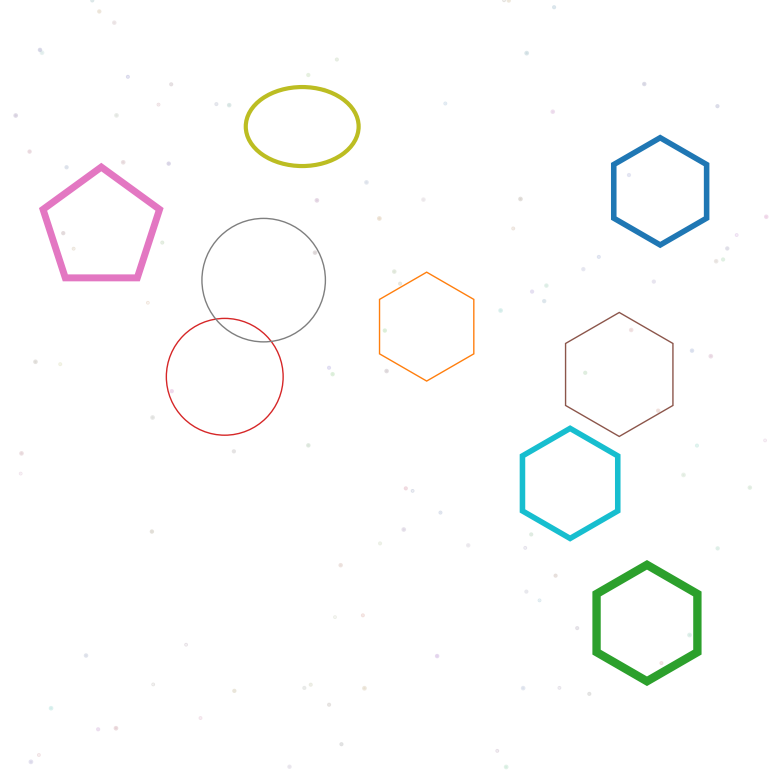[{"shape": "hexagon", "thickness": 2, "radius": 0.35, "center": [0.857, 0.751]}, {"shape": "hexagon", "thickness": 0.5, "radius": 0.35, "center": [0.554, 0.576]}, {"shape": "hexagon", "thickness": 3, "radius": 0.38, "center": [0.84, 0.191]}, {"shape": "circle", "thickness": 0.5, "radius": 0.38, "center": [0.292, 0.511]}, {"shape": "hexagon", "thickness": 0.5, "radius": 0.4, "center": [0.804, 0.514]}, {"shape": "pentagon", "thickness": 2.5, "radius": 0.4, "center": [0.132, 0.703]}, {"shape": "circle", "thickness": 0.5, "radius": 0.4, "center": [0.342, 0.636]}, {"shape": "oval", "thickness": 1.5, "radius": 0.37, "center": [0.392, 0.836]}, {"shape": "hexagon", "thickness": 2, "radius": 0.36, "center": [0.74, 0.372]}]